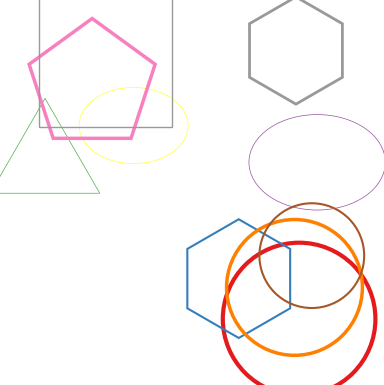[{"shape": "circle", "thickness": 3, "radius": 0.99, "center": [0.777, 0.171]}, {"shape": "hexagon", "thickness": 1.5, "radius": 0.77, "center": [0.62, 0.276]}, {"shape": "triangle", "thickness": 0.5, "radius": 0.82, "center": [0.117, 0.58]}, {"shape": "oval", "thickness": 0.5, "radius": 0.89, "center": [0.824, 0.578]}, {"shape": "circle", "thickness": 2.5, "radius": 0.88, "center": [0.765, 0.253]}, {"shape": "oval", "thickness": 0.5, "radius": 0.71, "center": [0.347, 0.674]}, {"shape": "circle", "thickness": 1.5, "radius": 0.68, "center": [0.81, 0.336]}, {"shape": "pentagon", "thickness": 2.5, "radius": 0.86, "center": [0.239, 0.78]}, {"shape": "hexagon", "thickness": 2, "radius": 0.7, "center": [0.769, 0.869]}, {"shape": "square", "thickness": 1, "radius": 0.86, "center": [0.274, 0.842]}]